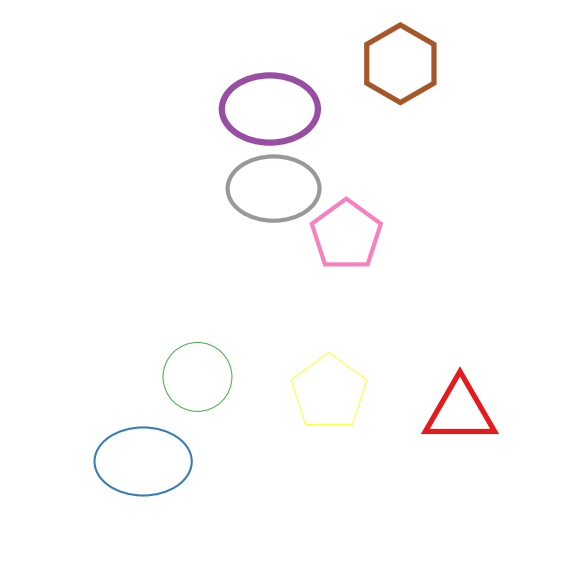[{"shape": "triangle", "thickness": 2.5, "radius": 0.35, "center": [0.797, 0.287]}, {"shape": "oval", "thickness": 1, "radius": 0.42, "center": [0.248, 0.2]}, {"shape": "circle", "thickness": 0.5, "radius": 0.3, "center": [0.342, 0.346]}, {"shape": "oval", "thickness": 3, "radius": 0.42, "center": [0.467, 0.81]}, {"shape": "pentagon", "thickness": 0.5, "radius": 0.34, "center": [0.57, 0.32]}, {"shape": "hexagon", "thickness": 2.5, "radius": 0.34, "center": [0.693, 0.889]}, {"shape": "pentagon", "thickness": 2, "radius": 0.31, "center": [0.6, 0.592]}, {"shape": "oval", "thickness": 2, "radius": 0.4, "center": [0.474, 0.673]}]